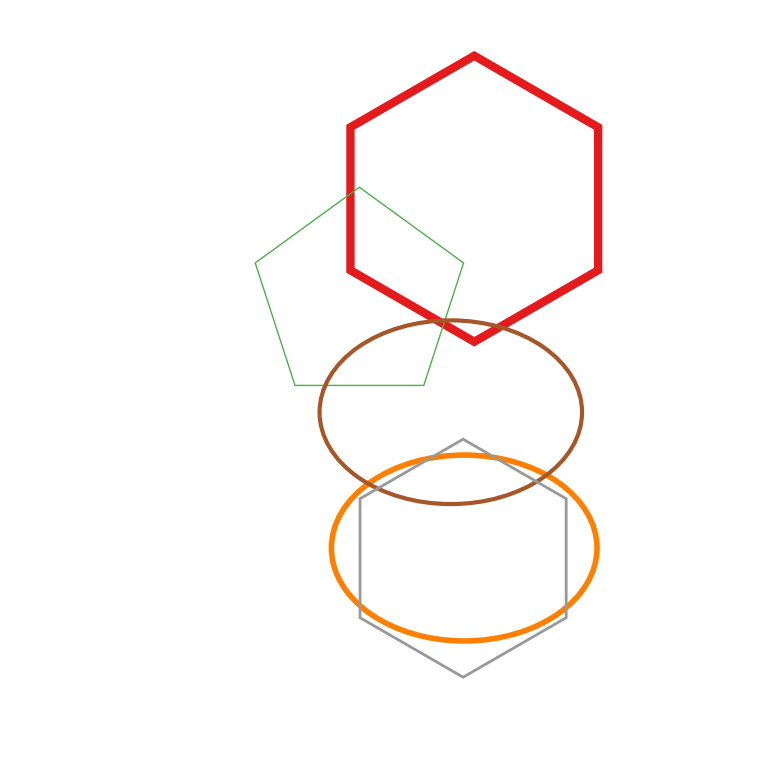[{"shape": "hexagon", "thickness": 3, "radius": 0.93, "center": [0.616, 0.742]}, {"shape": "pentagon", "thickness": 0.5, "radius": 0.71, "center": [0.467, 0.615]}, {"shape": "oval", "thickness": 2, "radius": 0.86, "center": [0.603, 0.288]}, {"shape": "oval", "thickness": 1.5, "radius": 0.85, "center": [0.585, 0.465]}, {"shape": "hexagon", "thickness": 1, "radius": 0.77, "center": [0.601, 0.275]}]